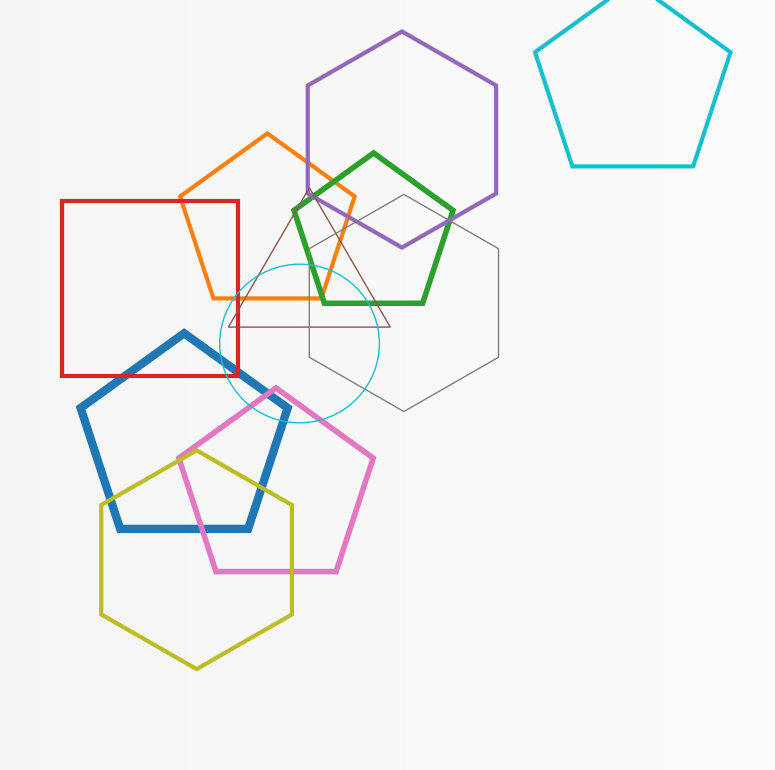[{"shape": "pentagon", "thickness": 3, "radius": 0.7, "center": [0.238, 0.427]}, {"shape": "pentagon", "thickness": 1.5, "radius": 0.59, "center": [0.345, 0.708]}, {"shape": "pentagon", "thickness": 2, "radius": 0.54, "center": [0.482, 0.693]}, {"shape": "square", "thickness": 1.5, "radius": 0.57, "center": [0.193, 0.625]}, {"shape": "hexagon", "thickness": 1.5, "radius": 0.7, "center": [0.519, 0.819]}, {"shape": "triangle", "thickness": 0.5, "radius": 0.6, "center": [0.399, 0.635]}, {"shape": "pentagon", "thickness": 2, "radius": 0.66, "center": [0.356, 0.364]}, {"shape": "hexagon", "thickness": 0.5, "radius": 0.7, "center": [0.521, 0.607]}, {"shape": "hexagon", "thickness": 1.5, "radius": 0.71, "center": [0.254, 0.273]}, {"shape": "pentagon", "thickness": 1.5, "radius": 0.66, "center": [0.816, 0.891]}, {"shape": "circle", "thickness": 0.5, "radius": 0.52, "center": [0.387, 0.554]}]